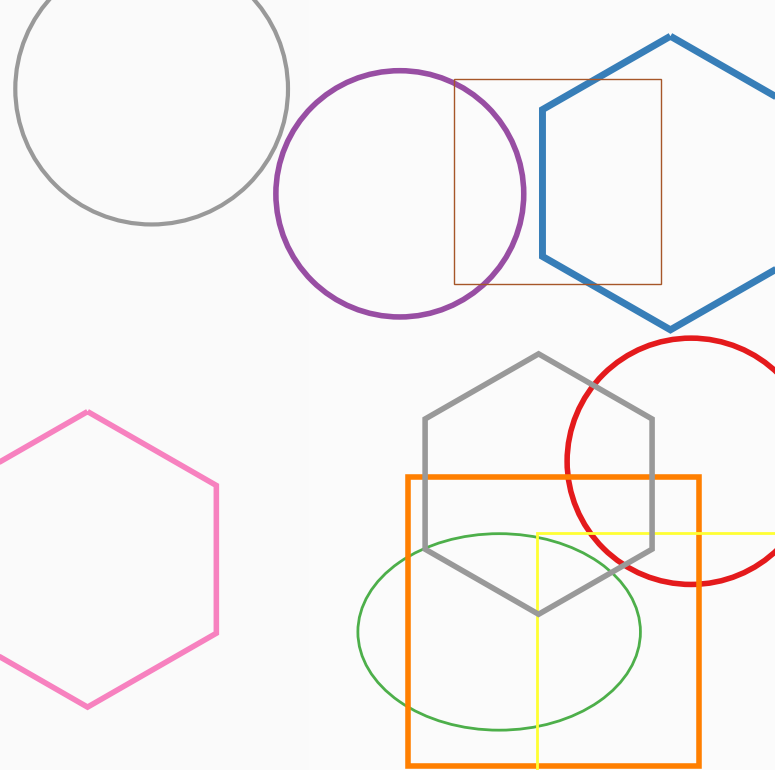[{"shape": "circle", "thickness": 2, "radius": 0.8, "center": [0.892, 0.401]}, {"shape": "hexagon", "thickness": 2.5, "radius": 0.95, "center": [0.865, 0.762]}, {"shape": "oval", "thickness": 1, "radius": 0.91, "center": [0.644, 0.179]}, {"shape": "circle", "thickness": 2, "radius": 0.8, "center": [0.516, 0.748]}, {"shape": "square", "thickness": 2, "radius": 0.94, "center": [0.714, 0.193]}, {"shape": "square", "thickness": 1, "radius": 0.86, "center": [0.864, 0.136]}, {"shape": "square", "thickness": 0.5, "radius": 0.67, "center": [0.719, 0.764]}, {"shape": "hexagon", "thickness": 2, "radius": 0.96, "center": [0.113, 0.274]}, {"shape": "circle", "thickness": 1.5, "radius": 0.88, "center": [0.196, 0.884]}, {"shape": "hexagon", "thickness": 2, "radius": 0.85, "center": [0.695, 0.371]}]